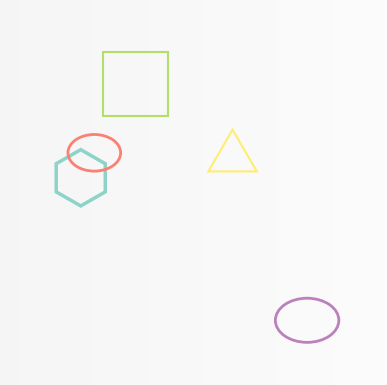[{"shape": "hexagon", "thickness": 2.5, "radius": 0.37, "center": [0.208, 0.538]}, {"shape": "oval", "thickness": 2, "radius": 0.34, "center": [0.243, 0.603]}, {"shape": "square", "thickness": 1.5, "radius": 0.42, "center": [0.35, 0.782]}, {"shape": "oval", "thickness": 2, "radius": 0.41, "center": [0.793, 0.168]}, {"shape": "triangle", "thickness": 1.5, "radius": 0.36, "center": [0.6, 0.591]}]